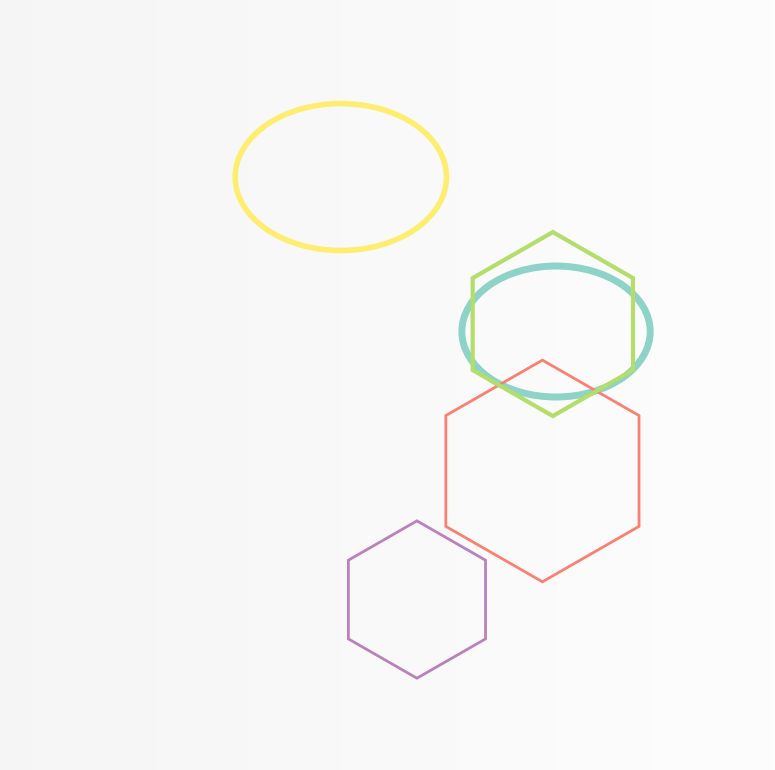[{"shape": "oval", "thickness": 2.5, "radius": 0.61, "center": [0.717, 0.569]}, {"shape": "hexagon", "thickness": 1, "radius": 0.72, "center": [0.7, 0.388]}, {"shape": "hexagon", "thickness": 1.5, "radius": 0.6, "center": [0.713, 0.579]}, {"shape": "hexagon", "thickness": 1, "radius": 0.51, "center": [0.538, 0.221]}, {"shape": "oval", "thickness": 2, "radius": 0.68, "center": [0.44, 0.77]}]